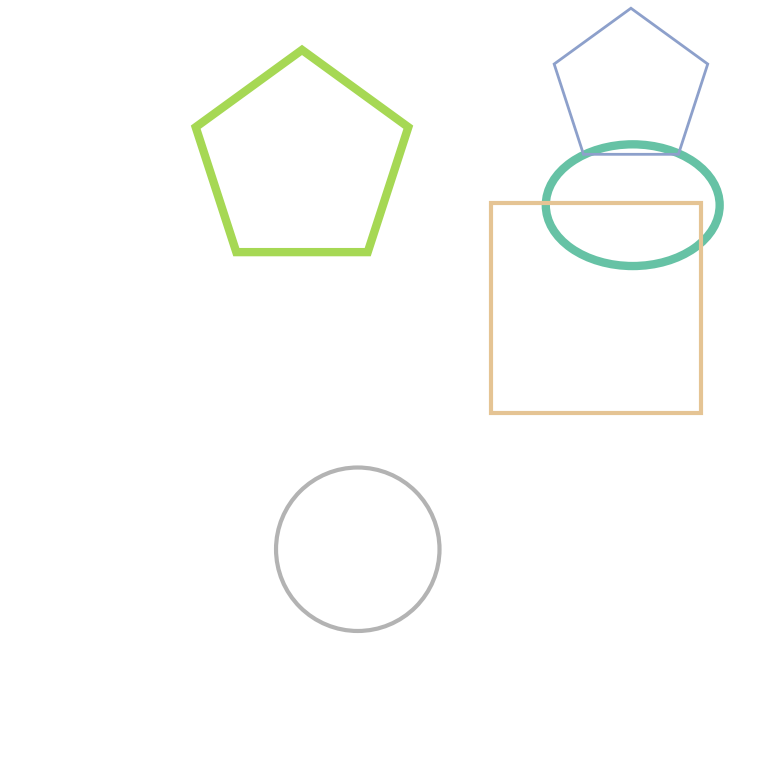[{"shape": "oval", "thickness": 3, "radius": 0.56, "center": [0.822, 0.734]}, {"shape": "pentagon", "thickness": 1, "radius": 0.52, "center": [0.819, 0.884]}, {"shape": "pentagon", "thickness": 3, "radius": 0.73, "center": [0.392, 0.79]}, {"shape": "square", "thickness": 1.5, "radius": 0.68, "center": [0.774, 0.6]}, {"shape": "circle", "thickness": 1.5, "radius": 0.53, "center": [0.465, 0.287]}]